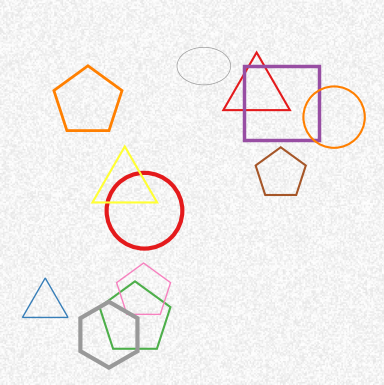[{"shape": "triangle", "thickness": 1.5, "radius": 0.5, "center": [0.667, 0.764]}, {"shape": "circle", "thickness": 3, "radius": 0.49, "center": [0.375, 0.453]}, {"shape": "triangle", "thickness": 1, "radius": 0.34, "center": [0.118, 0.21]}, {"shape": "pentagon", "thickness": 1.5, "radius": 0.48, "center": [0.351, 0.172]}, {"shape": "square", "thickness": 2.5, "radius": 0.48, "center": [0.731, 0.733]}, {"shape": "pentagon", "thickness": 2, "radius": 0.47, "center": [0.228, 0.736]}, {"shape": "circle", "thickness": 1.5, "radius": 0.4, "center": [0.868, 0.696]}, {"shape": "triangle", "thickness": 1.5, "radius": 0.48, "center": [0.324, 0.523]}, {"shape": "pentagon", "thickness": 1.5, "radius": 0.34, "center": [0.729, 0.549]}, {"shape": "pentagon", "thickness": 1, "radius": 0.37, "center": [0.373, 0.243]}, {"shape": "oval", "thickness": 0.5, "radius": 0.35, "center": [0.529, 0.828]}, {"shape": "hexagon", "thickness": 3, "radius": 0.43, "center": [0.283, 0.131]}]